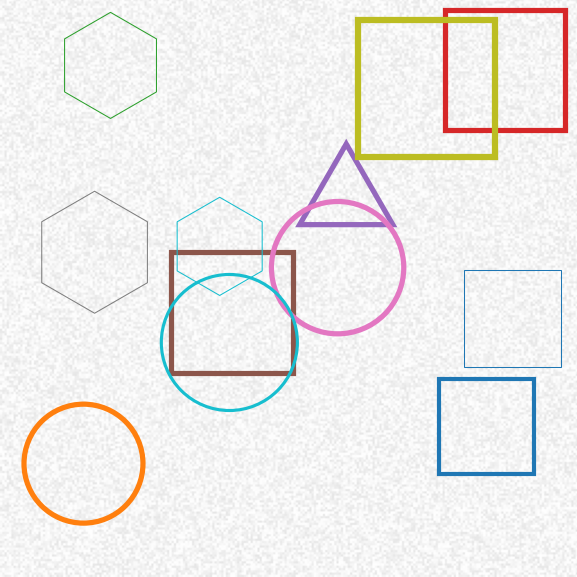[{"shape": "square", "thickness": 2, "radius": 0.41, "center": [0.842, 0.26]}, {"shape": "square", "thickness": 0.5, "radius": 0.42, "center": [0.888, 0.447]}, {"shape": "circle", "thickness": 2.5, "radius": 0.51, "center": [0.145, 0.196]}, {"shape": "hexagon", "thickness": 0.5, "radius": 0.46, "center": [0.191, 0.886]}, {"shape": "square", "thickness": 2.5, "radius": 0.52, "center": [0.874, 0.877]}, {"shape": "triangle", "thickness": 2.5, "radius": 0.47, "center": [0.6, 0.657]}, {"shape": "square", "thickness": 2.5, "radius": 0.53, "center": [0.402, 0.458]}, {"shape": "circle", "thickness": 2.5, "radius": 0.57, "center": [0.585, 0.536]}, {"shape": "hexagon", "thickness": 0.5, "radius": 0.53, "center": [0.164, 0.562]}, {"shape": "square", "thickness": 3, "radius": 0.59, "center": [0.739, 0.845]}, {"shape": "hexagon", "thickness": 0.5, "radius": 0.43, "center": [0.38, 0.573]}, {"shape": "circle", "thickness": 1.5, "radius": 0.59, "center": [0.397, 0.406]}]